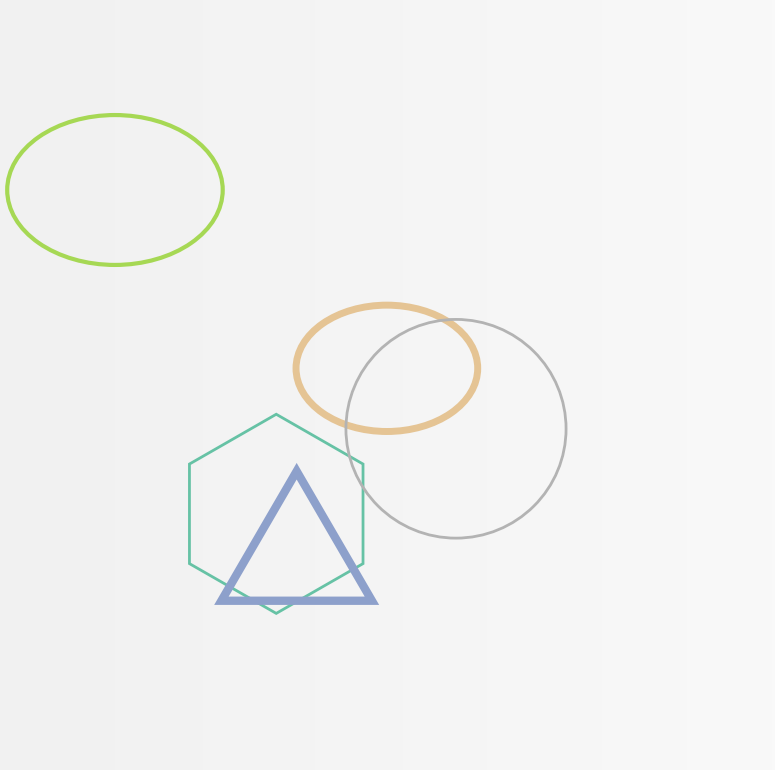[{"shape": "hexagon", "thickness": 1, "radius": 0.65, "center": [0.356, 0.333]}, {"shape": "triangle", "thickness": 3, "radius": 0.56, "center": [0.383, 0.276]}, {"shape": "oval", "thickness": 1.5, "radius": 0.7, "center": [0.148, 0.753]}, {"shape": "oval", "thickness": 2.5, "radius": 0.59, "center": [0.499, 0.522]}, {"shape": "circle", "thickness": 1, "radius": 0.71, "center": [0.588, 0.443]}]